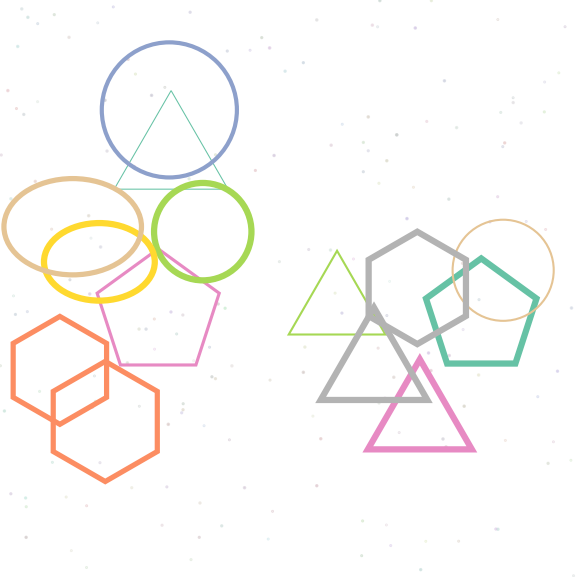[{"shape": "pentagon", "thickness": 3, "radius": 0.5, "center": [0.833, 0.451]}, {"shape": "triangle", "thickness": 0.5, "radius": 0.57, "center": [0.296, 0.728]}, {"shape": "hexagon", "thickness": 2.5, "radius": 0.47, "center": [0.104, 0.358]}, {"shape": "hexagon", "thickness": 2.5, "radius": 0.52, "center": [0.182, 0.269]}, {"shape": "circle", "thickness": 2, "radius": 0.58, "center": [0.293, 0.809]}, {"shape": "triangle", "thickness": 3, "radius": 0.52, "center": [0.727, 0.273]}, {"shape": "pentagon", "thickness": 1.5, "radius": 0.56, "center": [0.274, 0.457]}, {"shape": "circle", "thickness": 3, "radius": 0.42, "center": [0.351, 0.598]}, {"shape": "triangle", "thickness": 1, "radius": 0.48, "center": [0.584, 0.468]}, {"shape": "oval", "thickness": 3, "radius": 0.48, "center": [0.172, 0.546]}, {"shape": "oval", "thickness": 2.5, "radius": 0.6, "center": [0.126, 0.607]}, {"shape": "circle", "thickness": 1, "radius": 0.44, "center": [0.871, 0.531]}, {"shape": "triangle", "thickness": 3, "radius": 0.53, "center": [0.648, 0.36]}, {"shape": "hexagon", "thickness": 3, "radius": 0.49, "center": [0.723, 0.501]}]